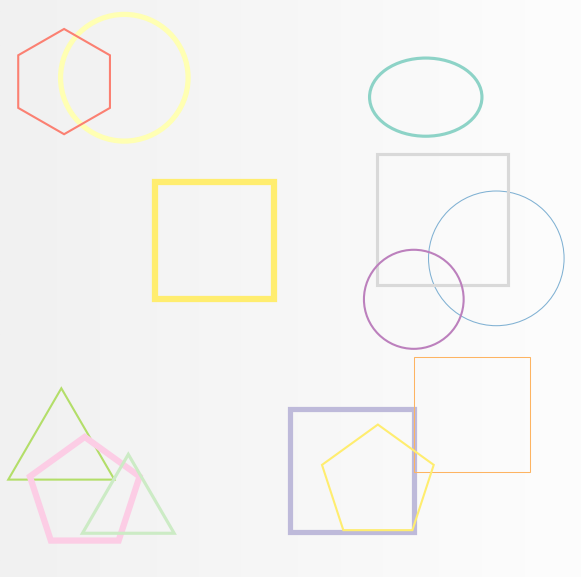[{"shape": "oval", "thickness": 1.5, "radius": 0.48, "center": [0.732, 0.831]}, {"shape": "circle", "thickness": 2.5, "radius": 0.55, "center": [0.214, 0.865]}, {"shape": "square", "thickness": 2.5, "radius": 0.53, "center": [0.605, 0.185]}, {"shape": "hexagon", "thickness": 1, "radius": 0.46, "center": [0.11, 0.858]}, {"shape": "circle", "thickness": 0.5, "radius": 0.58, "center": [0.854, 0.552]}, {"shape": "square", "thickness": 0.5, "radius": 0.5, "center": [0.811, 0.282]}, {"shape": "triangle", "thickness": 1, "radius": 0.53, "center": [0.106, 0.221]}, {"shape": "pentagon", "thickness": 3, "radius": 0.5, "center": [0.146, 0.143]}, {"shape": "square", "thickness": 1.5, "radius": 0.57, "center": [0.761, 0.619]}, {"shape": "circle", "thickness": 1, "radius": 0.43, "center": [0.712, 0.481]}, {"shape": "triangle", "thickness": 1.5, "radius": 0.46, "center": [0.221, 0.121]}, {"shape": "pentagon", "thickness": 1, "radius": 0.51, "center": [0.65, 0.163]}, {"shape": "square", "thickness": 3, "radius": 0.51, "center": [0.369, 0.583]}]